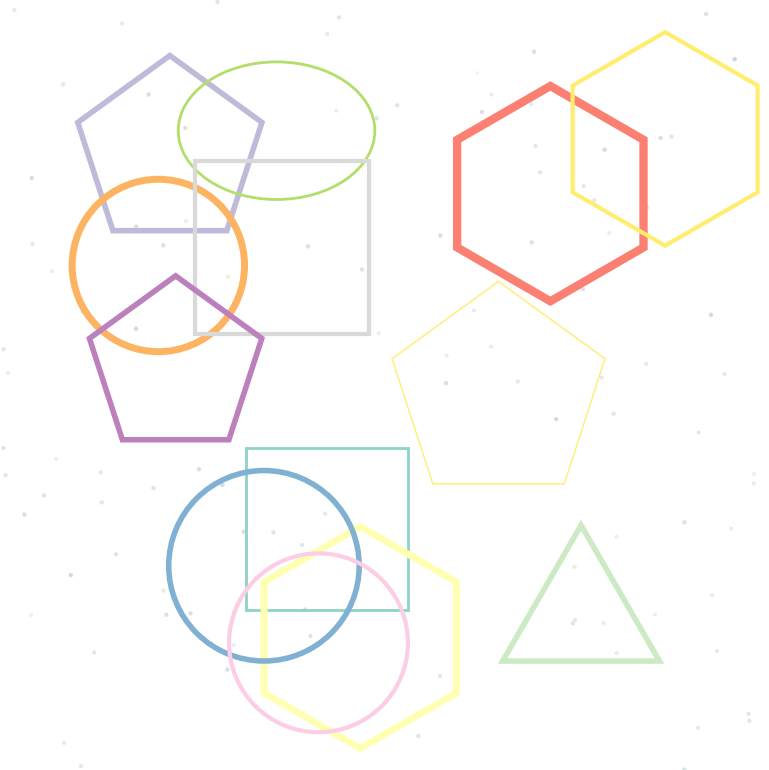[{"shape": "square", "thickness": 1, "radius": 0.53, "center": [0.425, 0.312]}, {"shape": "hexagon", "thickness": 2.5, "radius": 0.72, "center": [0.468, 0.172]}, {"shape": "pentagon", "thickness": 2, "radius": 0.63, "center": [0.221, 0.802]}, {"shape": "hexagon", "thickness": 3, "radius": 0.7, "center": [0.715, 0.749]}, {"shape": "circle", "thickness": 2, "radius": 0.62, "center": [0.343, 0.265]}, {"shape": "circle", "thickness": 2.5, "radius": 0.56, "center": [0.206, 0.655]}, {"shape": "oval", "thickness": 1, "radius": 0.64, "center": [0.359, 0.83]}, {"shape": "circle", "thickness": 1.5, "radius": 0.58, "center": [0.414, 0.165]}, {"shape": "square", "thickness": 1.5, "radius": 0.56, "center": [0.366, 0.679]}, {"shape": "pentagon", "thickness": 2, "radius": 0.59, "center": [0.228, 0.524]}, {"shape": "triangle", "thickness": 2, "radius": 0.59, "center": [0.755, 0.2]}, {"shape": "pentagon", "thickness": 0.5, "radius": 0.73, "center": [0.647, 0.489]}, {"shape": "hexagon", "thickness": 1.5, "radius": 0.69, "center": [0.864, 0.82]}]